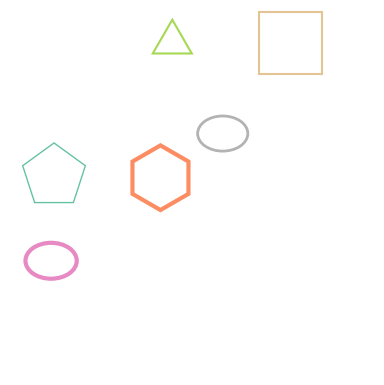[{"shape": "pentagon", "thickness": 1, "radius": 0.43, "center": [0.14, 0.543]}, {"shape": "hexagon", "thickness": 3, "radius": 0.42, "center": [0.417, 0.538]}, {"shape": "oval", "thickness": 3, "radius": 0.33, "center": [0.133, 0.323]}, {"shape": "triangle", "thickness": 1.5, "radius": 0.29, "center": [0.448, 0.89]}, {"shape": "square", "thickness": 1.5, "radius": 0.41, "center": [0.755, 0.888]}, {"shape": "oval", "thickness": 2, "radius": 0.33, "center": [0.579, 0.653]}]